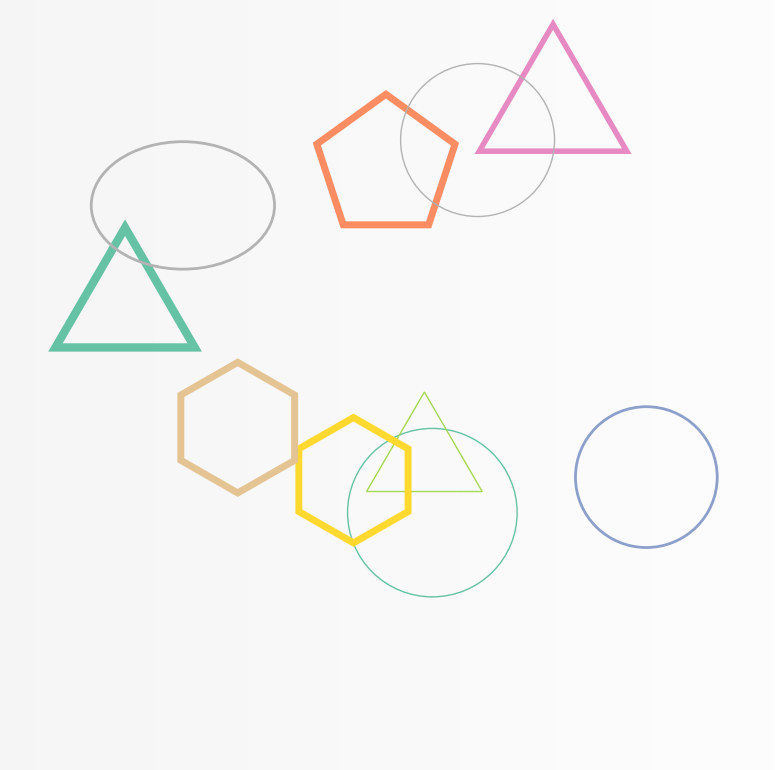[{"shape": "triangle", "thickness": 3, "radius": 0.52, "center": [0.161, 0.601]}, {"shape": "circle", "thickness": 0.5, "radius": 0.55, "center": [0.558, 0.334]}, {"shape": "pentagon", "thickness": 2.5, "radius": 0.47, "center": [0.498, 0.784]}, {"shape": "circle", "thickness": 1, "radius": 0.46, "center": [0.834, 0.38]}, {"shape": "triangle", "thickness": 2, "radius": 0.55, "center": [0.714, 0.859]}, {"shape": "triangle", "thickness": 0.5, "radius": 0.43, "center": [0.548, 0.405]}, {"shape": "hexagon", "thickness": 2.5, "radius": 0.41, "center": [0.456, 0.376]}, {"shape": "hexagon", "thickness": 2.5, "radius": 0.42, "center": [0.307, 0.445]}, {"shape": "oval", "thickness": 1, "radius": 0.59, "center": [0.236, 0.733]}, {"shape": "circle", "thickness": 0.5, "radius": 0.5, "center": [0.616, 0.818]}]